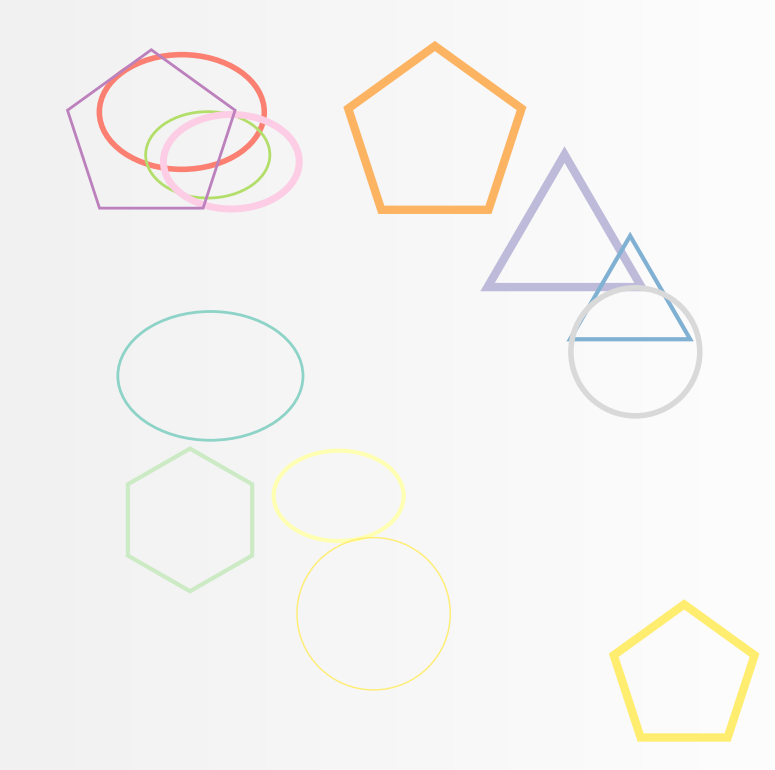[{"shape": "oval", "thickness": 1, "radius": 0.6, "center": [0.272, 0.512]}, {"shape": "oval", "thickness": 1.5, "radius": 0.42, "center": [0.437, 0.356]}, {"shape": "triangle", "thickness": 3, "radius": 0.57, "center": [0.728, 0.685]}, {"shape": "oval", "thickness": 2, "radius": 0.53, "center": [0.235, 0.855]}, {"shape": "triangle", "thickness": 1.5, "radius": 0.45, "center": [0.813, 0.604]}, {"shape": "pentagon", "thickness": 3, "radius": 0.59, "center": [0.561, 0.823]}, {"shape": "oval", "thickness": 1, "radius": 0.4, "center": [0.268, 0.799]}, {"shape": "oval", "thickness": 2.5, "radius": 0.44, "center": [0.298, 0.79]}, {"shape": "circle", "thickness": 2, "radius": 0.42, "center": [0.82, 0.543]}, {"shape": "pentagon", "thickness": 1, "radius": 0.57, "center": [0.195, 0.822]}, {"shape": "hexagon", "thickness": 1.5, "radius": 0.46, "center": [0.245, 0.325]}, {"shape": "pentagon", "thickness": 3, "radius": 0.48, "center": [0.883, 0.12]}, {"shape": "circle", "thickness": 0.5, "radius": 0.49, "center": [0.482, 0.203]}]